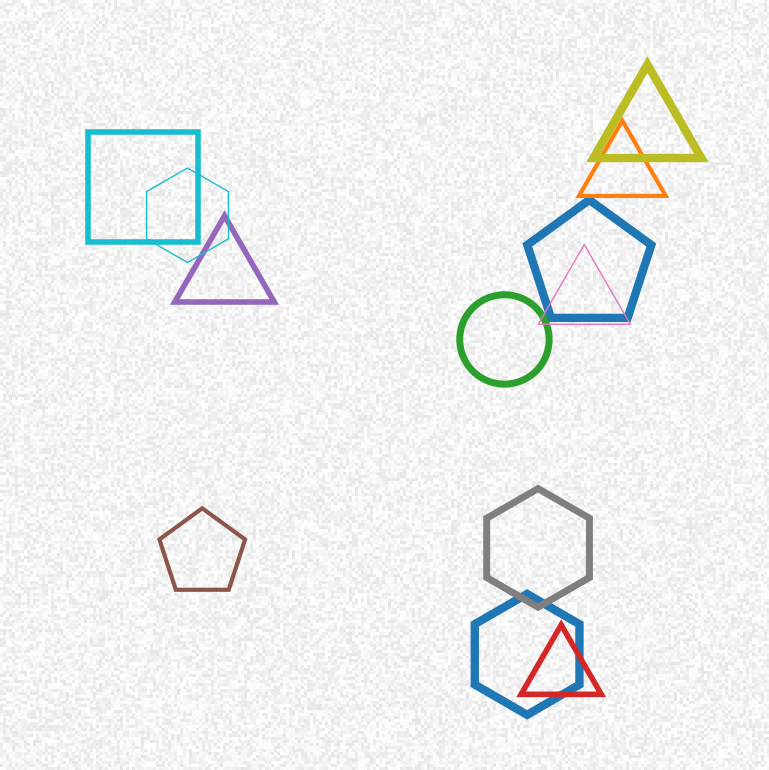[{"shape": "pentagon", "thickness": 3, "radius": 0.42, "center": [0.765, 0.656]}, {"shape": "hexagon", "thickness": 3, "radius": 0.39, "center": [0.685, 0.15]}, {"shape": "triangle", "thickness": 1.5, "radius": 0.33, "center": [0.808, 0.778]}, {"shape": "circle", "thickness": 2.5, "radius": 0.29, "center": [0.655, 0.559]}, {"shape": "triangle", "thickness": 2, "radius": 0.3, "center": [0.729, 0.128]}, {"shape": "triangle", "thickness": 2, "radius": 0.37, "center": [0.292, 0.645]}, {"shape": "pentagon", "thickness": 1.5, "radius": 0.29, "center": [0.263, 0.281]}, {"shape": "triangle", "thickness": 0.5, "radius": 0.35, "center": [0.759, 0.613]}, {"shape": "hexagon", "thickness": 2.5, "radius": 0.39, "center": [0.699, 0.288]}, {"shape": "triangle", "thickness": 3, "radius": 0.4, "center": [0.841, 0.835]}, {"shape": "square", "thickness": 2, "radius": 0.36, "center": [0.186, 0.757]}, {"shape": "hexagon", "thickness": 0.5, "radius": 0.31, "center": [0.244, 0.72]}]